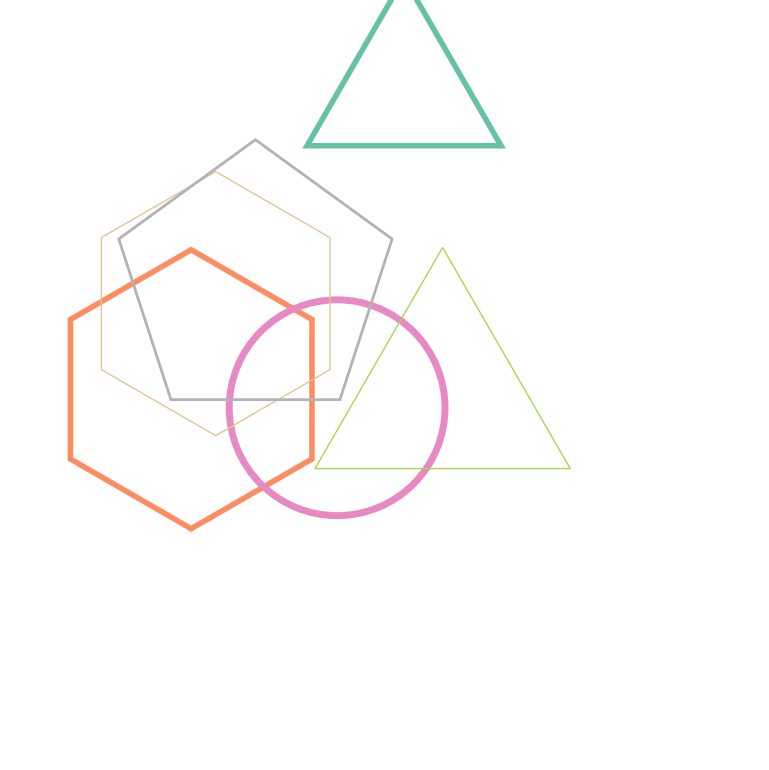[{"shape": "triangle", "thickness": 2, "radius": 0.73, "center": [0.525, 0.883]}, {"shape": "hexagon", "thickness": 2, "radius": 0.91, "center": [0.248, 0.494]}, {"shape": "circle", "thickness": 2.5, "radius": 0.7, "center": [0.438, 0.47]}, {"shape": "triangle", "thickness": 0.5, "radius": 0.96, "center": [0.575, 0.487]}, {"shape": "hexagon", "thickness": 0.5, "radius": 0.86, "center": [0.28, 0.606]}, {"shape": "pentagon", "thickness": 1, "radius": 0.93, "center": [0.332, 0.632]}]